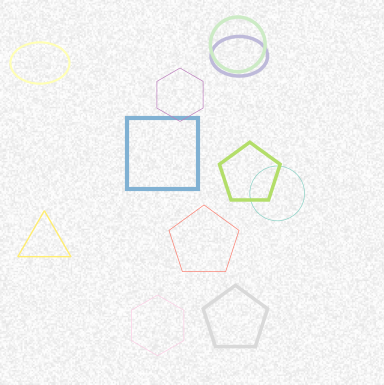[{"shape": "circle", "thickness": 0.5, "radius": 0.36, "center": [0.72, 0.498]}, {"shape": "oval", "thickness": 1.5, "radius": 0.38, "center": [0.104, 0.836]}, {"shape": "oval", "thickness": 2.5, "radius": 0.37, "center": [0.622, 0.854]}, {"shape": "pentagon", "thickness": 0.5, "radius": 0.48, "center": [0.53, 0.372]}, {"shape": "square", "thickness": 3, "radius": 0.46, "center": [0.421, 0.602]}, {"shape": "pentagon", "thickness": 2.5, "radius": 0.41, "center": [0.649, 0.548]}, {"shape": "hexagon", "thickness": 0.5, "radius": 0.39, "center": [0.409, 0.155]}, {"shape": "pentagon", "thickness": 2.5, "radius": 0.44, "center": [0.611, 0.171]}, {"shape": "hexagon", "thickness": 0.5, "radius": 0.35, "center": [0.468, 0.754]}, {"shape": "circle", "thickness": 2.5, "radius": 0.36, "center": [0.617, 0.885]}, {"shape": "triangle", "thickness": 1, "radius": 0.4, "center": [0.115, 0.373]}]